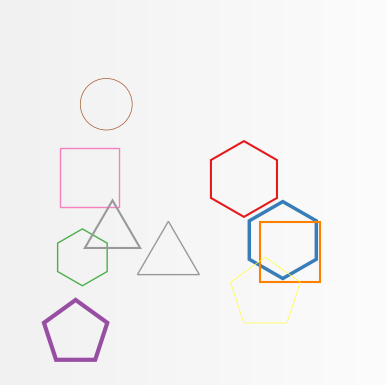[{"shape": "hexagon", "thickness": 1.5, "radius": 0.49, "center": [0.63, 0.535]}, {"shape": "hexagon", "thickness": 2.5, "radius": 0.5, "center": [0.73, 0.376]}, {"shape": "hexagon", "thickness": 1, "radius": 0.37, "center": [0.213, 0.332]}, {"shape": "pentagon", "thickness": 3, "radius": 0.43, "center": [0.195, 0.135]}, {"shape": "square", "thickness": 1.5, "radius": 0.39, "center": [0.748, 0.345]}, {"shape": "pentagon", "thickness": 0.5, "radius": 0.47, "center": [0.685, 0.238]}, {"shape": "circle", "thickness": 0.5, "radius": 0.33, "center": [0.274, 0.729]}, {"shape": "square", "thickness": 1, "radius": 0.38, "center": [0.231, 0.538]}, {"shape": "triangle", "thickness": 1, "radius": 0.46, "center": [0.435, 0.333]}, {"shape": "triangle", "thickness": 1.5, "radius": 0.41, "center": [0.29, 0.397]}]